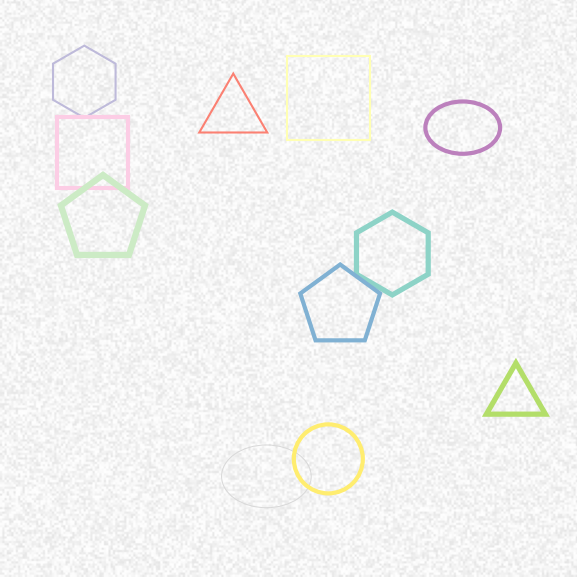[{"shape": "hexagon", "thickness": 2.5, "radius": 0.36, "center": [0.679, 0.56]}, {"shape": "square", "thickness": 1, "radius": 0.36, "center": [0.569, 0.829]}, {"shape": "hexagon", "thickness": 1, "radius": 0.31, "center": [0.146, 0.858]}, {"shape": "triangle", "thickness": 1, "radius": 0.34, "center": [0.404, 0.804]}, {"shape": "pentagon", "thickness": 2, "radius": 0.36, "center": [0.589, 0.469]}, {"shape": "triangle", "thickness": 2.5, "radius": 0.3, "center": [0.893, 0.311]}, {"shape": "square", "thickness": 2, "radius": 0.31, "center": [0.16, 0.735]}, {"shape": "oval", "thickness": 0.5, "radius": 0.39, "center": [0.461, 0.174]}, {"shape": "oval", "thickness": 2, "radius": 0.32, "center": [0.801, 0.778]}, {"shape": "pentagon", "thickness": 3, "radius": 0.38, "center": [0.178, 0.62]}, {"shape": "circle", "thickness": 2, "radius": 0.3, "center": [0.569, 0.205]}]